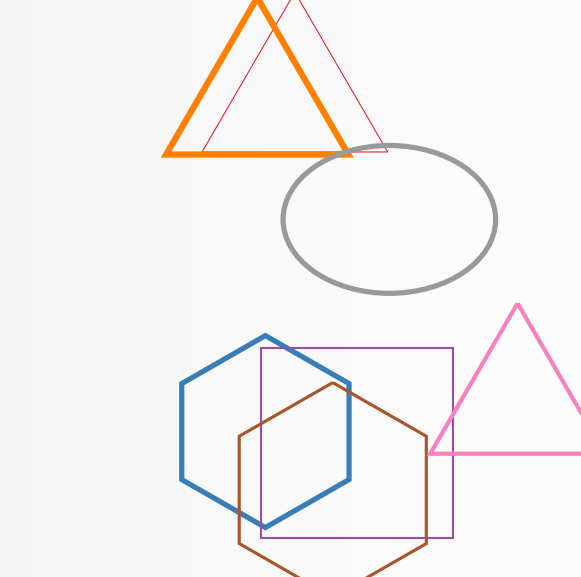[{"shape": "triangle", "thickness": 0.5, "radius": 0.92, "center": [0.507, 0.828]}, {"shape": "hexagon", "thickness": 2.5, "radius": 0.83, "center": [0.457, 0.252]}, {"shape": "square", "thickness": 1, "radius": 0.83, "center": [0.614, 0.232]}, {"shape": "triangle", "thickness": 3, "radius": 0.91, "center": [0.443, 0.822]}, {"shape": "hexagon", "thickness": 1.5, "radius": 0.93, "center": [0.573, 0.151]}, {"shape": "triangle", "thickness": 2, "radius": 0.87, "center": [0.89, 0.3]}, {"shape": "oval", "thickness": 2.5, "radius": 0.91, "center": [0.67, 0.619]}]